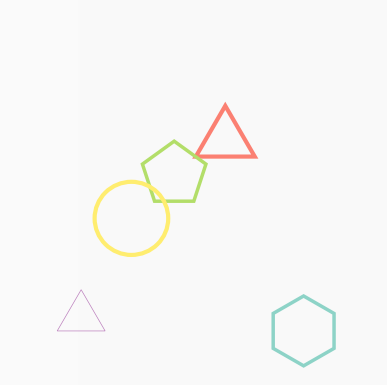[{"shape": "hexagon", "thickness": 2.5, "radius": 0.45, "center": [0.784, 0.14]}, {"shape": "triangle", "thickness": 3, "radius": 0.44, "center": [0.581, 0.637]}, {"shape": "pentagon", "thickness": 2.5, "radius": 0.43, "center": [0.45, 0.547]}, {"shape": "triangle", "thickness": 0.5, "radius": 0.36, "center": [0.209, 0.176]}, {"shape": "circle", "thickness": 3, "radius": 0.47, "center": [0.339, 0.433]}]